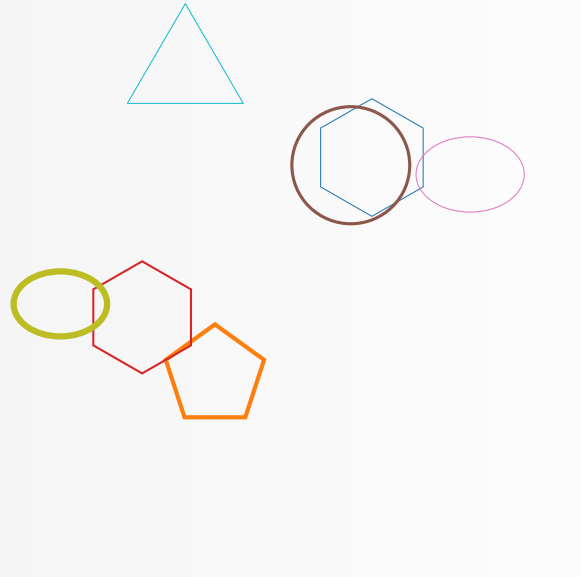[{"shape": "hexagon", "thickness": 0.5, "radius": 0.51, "center": [0.64, 0.726]}, {"shape": "pentagon", "thickness": 2, "radius": 0.44, "center": [0.37, 0.349]}, {"shape": "hexagon", "thickness": 1, "radius": 0.49, "center": [0.245, 0.45]}, {"shape": "circle", "thickness": 1.5, "radius": 0.51, "center": [0.604, 0.713]}, {"shape": "oval", "thickness": 0.5, "radius": 0.47, "center": [0.809, 0.697]}, {"shape": "oval", "thickness": 3, "radius": 0.4, "center": [0.104, 0.473]}, {"shape": "triangle", "thickness": 0.5, "radius": 0.58, "center": [0.319, 0.878]}]